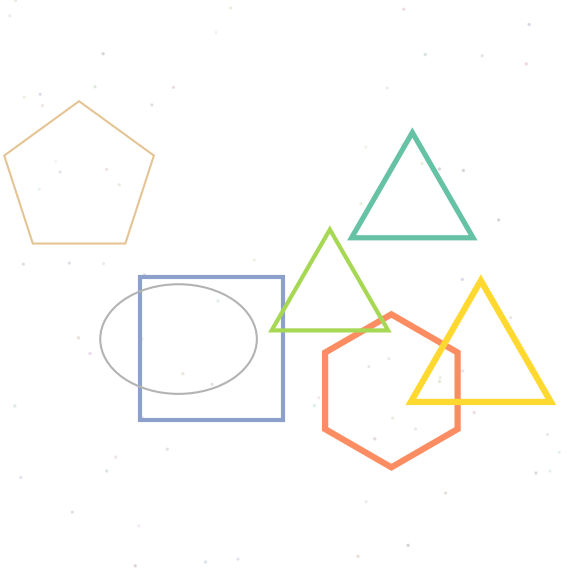[{"shape": "triangle", "thickness": 2.5, "radius": 0.61, "center": [0.714, 0.648]}, {"shape": "hexagon", "thickness": 3, "radius": 0.66, "center": [0.678, 0.322]}, {"shape": "square", "thickness": 2, "radius": 0.62, "center": [0.366, 0.396]}, {"shape": "triangle", "thickness": 2, "radius": 0.58, "center": [0.571, 0.485]}, {"shape": "triangle", "thickness": 3, "radius": 0.7, "center": [0.833, 0.373]}, {"shape": "pentagon", "thickness": 1, "radius": 0.68, "center": [0.137, 0.688]}, {"shape": "oval", "thickness": 1, "radius": 0.68, "center": [0.309, 0.412]}]